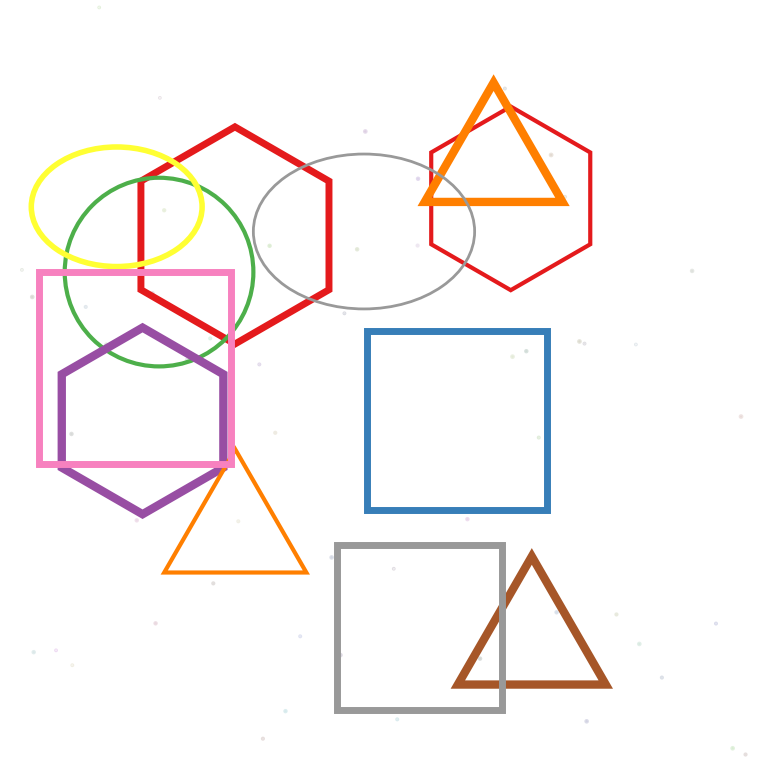[{"shape": "hexagon", "thickness": 1.5, "radius": 0.6, "center": [0.663, 0.742]}, {"shape": "hexagon", "thickness": 2.5, "radius": 0.71, "center": [0.305, 0.694]}, {"shape": "square", "thickness": 2.5, "radius": 0.58, "center": [0.594, 0.454]}, {"shape": "circle", "thickness": 1.5, "radius": 0.61, "center": [0.207, 0.647]}, {"shape": "hexagon", "thickness": 3, "radius": 0.61, "center": [0.185, 0.453]}, {"shape": "triangle", "thickness": 1.5, "radius": 0.53, "center": [0.306, 0.31]}, {"shape": "triangle", "thickness": 3, "radius": 0.52, "center": [0.641, 0.789]}, {"shape": "oval", "thickness": 2, "radius": 0.55, "center": [0.152, 0.731]}, {"shape": "triangle", "thickness": 3, "radius": 0.55, "center": [0.691, 0.166]}, {"shape": "square", "thickness": 2.5, "radius": 0.63, "center": [0.176, 0.522]}, {"shape": "square", "thickness": 2.5, "radius": 0.54, "center": [0.545, 0.185]}, {"shape": "oval", "thickness": 1, "radius": 0.72, "center": [0.473, 0.699]}]